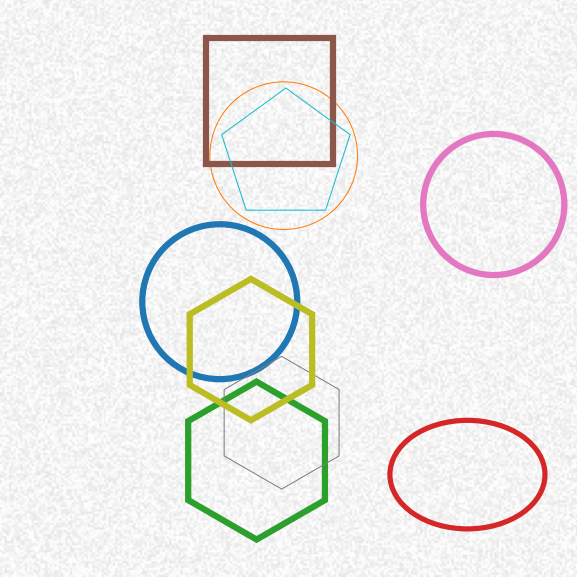[{"shape": "circle", "thickness": 3, "radius": 0.67, "center": [0.381, 0.477]}, {"shape": "circle", "thickness": 0.5, "radius": 0.64, "center": [0.491, 0.73]}, {"shape": "hexagon", "thickness": 3, "radius": 0.68, "center": [0.444, 0.202]}, {"shape": "oval", "thickness": 2.5, "radius": 0.67, "center": [0.809, 0.177]}, {"shape": "square", "thickness": 3, "radius": 0.55, "center": [0.466, 0.824]}, {"shape": "circle", "thickness": 3, "radius": 0.61, "center": [0.855, 0.645]}, {"shape": "hexagon", "thickness": 0.5, "radius": 0.57, "center": [0.488, 0.267]}, {"shape": "hexagon", "thickness": 3, "radius": 0.61, "center": [0.435, 0.394]}, {"shape": "pentagon", "thickness": 0.5, "radius": 0.58, "center": [0.495, 0.73]}]